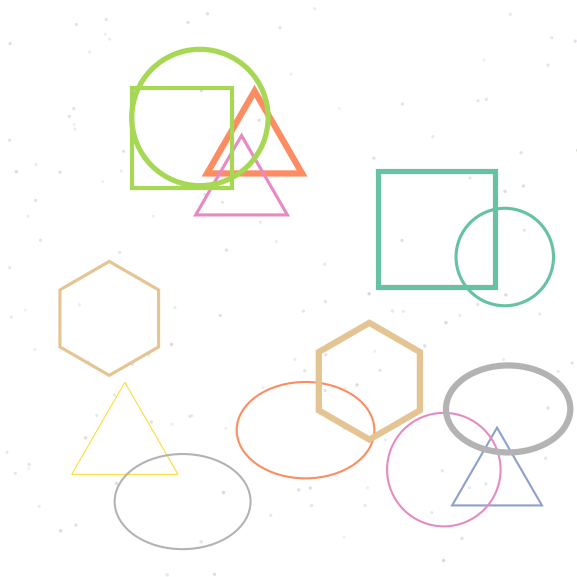[{"shape": "square", "thickness": 2.5, "radius": 0.5, "center": [0.756, 0.603]}, {"shape": "circle", "thickness": 1.5, "radius": 0.42, "center": [0.874, 0.554]}, {"shape": "oval", "thickness": 1, "radius": 0.6, "center": [0.529, 0.254]}, {"shape": "triangle", "thickness": 3, "radius": 0.48, "center": [0.441, 0.746]}, {"shape": "triangle", "thickness": 1, "radius": 0.45, "center": [0.861, 0.169]}, {"shape": "triangle", "thickness": 1.5, "radius": 0.46, "center": [0.418, 0.673]}, {"shape": "circle", "thickness": 1, "radius": 0.49, "center": [0.769, 0.186]}, {"shape": "square", "thickness": 2, "radius": 0.43, "center": [0.315, 0.76]}, {"shape": "circle", "thickness": 2.5, "radius": 0.59, "center": [0.346, 0.796]}, {"shape": "triangle", "thickness": 0.5, "radius": 0.53, "center": [0.216, 0.231]}, {"shape": "hexagon", "thickness": 1.5, "radius": 0.49, "center": [0.189, 0.448]}, {"shape": "hexagon", "thickness": 3, "radius": 0.51, "center": [0.64, 0.339]}, {"shape": "oval", "thickness": 3, "radius": 0.54, "center": [0.88, 0.291]}, {"shape": "oval", "thickness": 1, "radius": 0.59, "center": [0.316, 0.131]}]